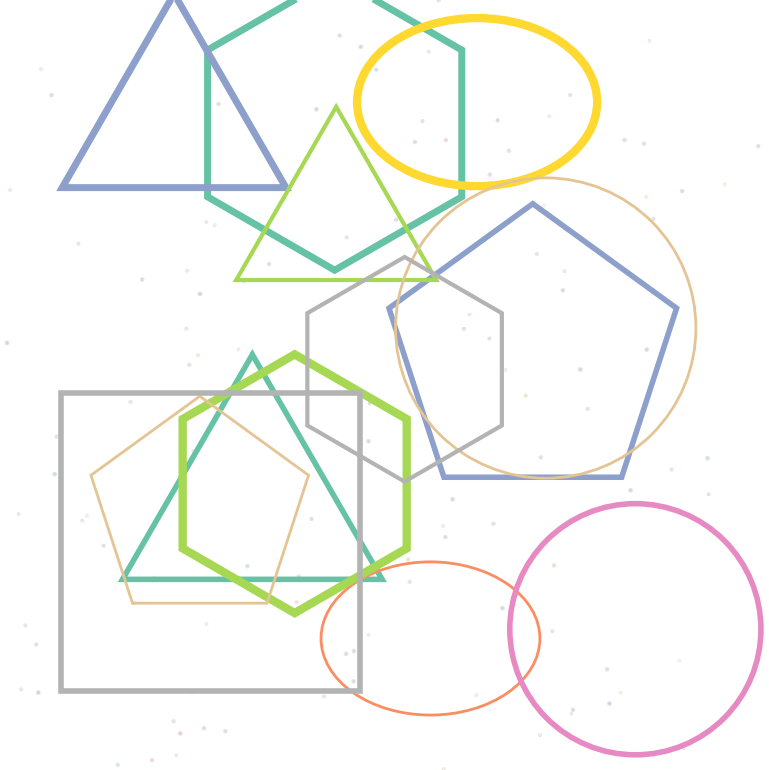[{"shape": "triangle", "thickness": 2, "radius": 0.97, "center": [0.328, 0.345]}, {"shape": "hexagon", "thickness": 2.5, "radius": 0.95, "center": [0.435, 0.84]}, {"shape": "oval", "thickness": 1, "radius": 0.71, "center": [0.559, 0.171]}, {"shape": "pentagon", "thickness": 2, "radius": 0.98, "center": [0.692, 0.539]}, {"shape": "triangle", "thickness": 2.5, "radius": 0.84, "center": [0.226, 0.84]}, {"shape": "circle", "thickness": 2, "radius": 0.82, "center": [0.825, 0.183]}, {"shape": "hexagon", "thickness": 3, "radius": 0.84, "center": [0.383, 0.372]}, {"shape": "triangle", "thickness": 1.5, "radius": 0.75, "center": [0.437, 0.711]}, {"shape": "oval", "thickness": 3, "radius": 0.78, "center": [0.62, 0.867]}, {"shape": "pentagon", "thickness": 1, "radius": 0.74, "center": [0.259, 0.337]}, {"shape": "circle", "thickness": 1, "radius": 0.98, "center": [0.709, 0.574]}, {"shape": "square", "thickness": 2, "radius": 0.97, "center": [0.274, 0.296]}, {"shape": "hexagon", "thickness": 1.5, "radius": 0.73, "center": [0.525, 0.52]}]